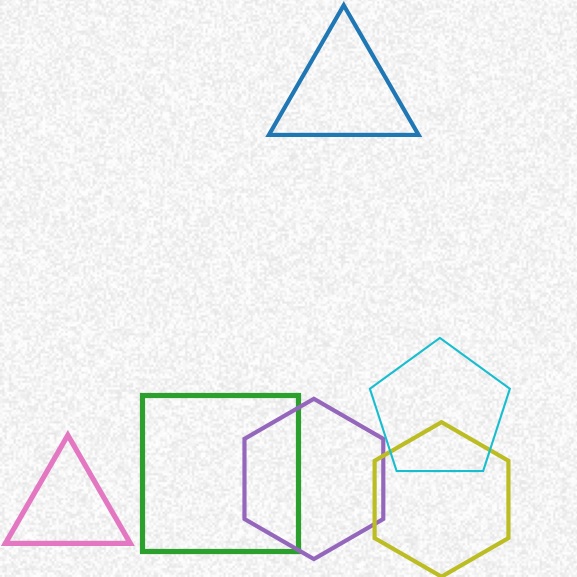[{"shape": "triangle", "thickness": 2, "radius": 0.75, "center": [0.595, 0.84]}, {"shape": "square", "thickness": 2.5, "radius": 0.67, "center": [0.38, 0.18]}, {"shape": "hexagon", "thickness": 2, "radius": 0.69, "center": [0.544, 0.17]}, {"shape": "triangle", "thickness": 2.5, "radius": 0.62, "center": [0.118, 0.121]}, {"shape": "hexagon", "thickness": 2, "radius": 0.67, "center": [0.765, 0.134]}, {"shape": "pentagon", "thickness": 1, "radius": 0.64, "center": [0.762, 0.287]}]